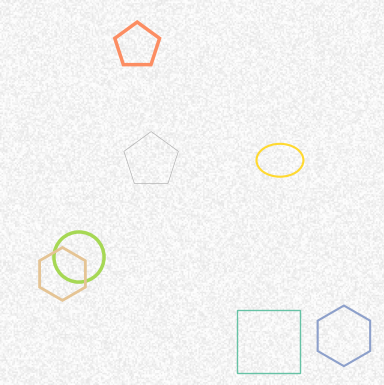[{"shape": "square", "thickness": 1, "radius": 0.41, "center": [0.697, 0.113]}, {"shape": "pentagon", "thickness": 2.5, "radius": 0.31, "center": [0.356, 0.882]}, {"shape": "hexagon", "thickness": 1.5, "radius": 0.39, "center": [0.893, 0.128]}, {"shape": "circle", "thickness": 2.5, "radius": 0.33, "center": [0.205, 0.332]}, {"shape": "oval", "thickness": 1.5, "radius": 0.3, "center": [0.727, 0.584]}, {"shape": "hexagon", "thickness": 2, "radius": 0.34, "center": [0.162, 0.288]}, {"shape": "pentagon", "thickness": 0.5, "radius": 0.37, "center": [0.393, 0.584]}]